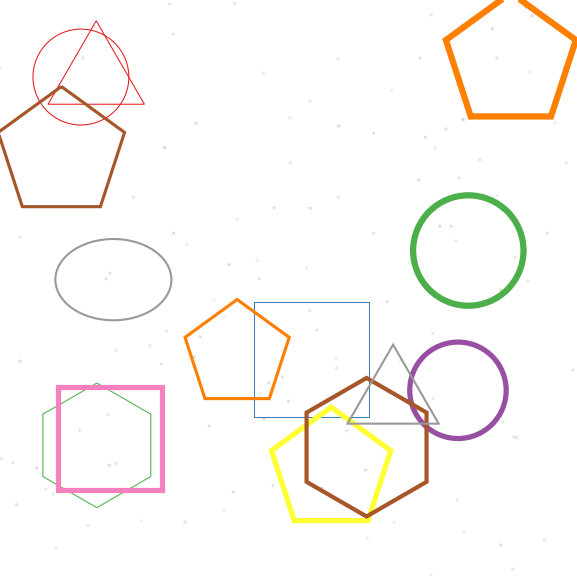[{"shape": "triangle", "thickness": 0.5, "radius": 0.48, "center": [0.167, 0.867]}, {"shape": "circle", "thickness": 0.5, "radius": 0.42, "center": [0.14, 0.866]}, {"shape": "square", "thickness": 0.5, "radius": 0.5, "center": [0.539, 0.377]}, {"shape": "circle", "thickness": 3, "radius": 0.48, "center": [0.811, 0.565]}, {"shape": "hexagon", "thickness": 0.5, "radius": 0.54, "center": [0.168, 0.228]}, {"shape": "circle", "thickness": 2.5, "radius": 0.42, "center": [0.793, 0.323]}, {"shape": "pentagon", "thickness": 3, "radius": 0.59, "center": [0.885, 0.893]}, {"shape": "pentagon", "thickness": 1.5, "radius": 0.47, "center": [0.411, 0.386]}, {"shape": "pentagon", "thickness": 2.5, "radius": 0.54, "center": [0.573, 0.185]}, {"shape": "pentagon", "thickness": 1.5, "radius": 0.57, "center": [0.106, 0.734]}, {"shape": "hexagon", "thickness": 2, "radius": 0.6, "center": [0.635, 0.225]}, {"shape": "square", "thickness": 2.5, "radius": 0.45, "center": [0.191, 0.24]}, {"shape": "oval", "thickness": 1, "radius": 0.5, "center": [0.196, 0.515]}, {"shape": "triangle", "thickness": 1, "radius": 0.46, "center": [0.681, 0.311]}]